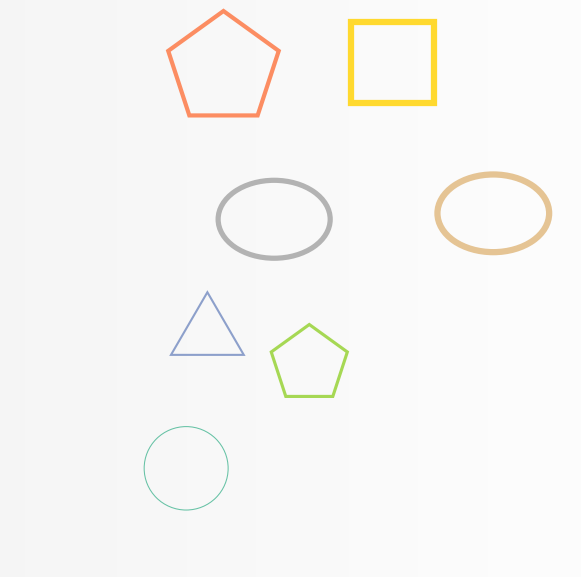[{"shape": "circle", "thickness": 0.5, "radius": 0.36, "center": [0.32, 0.188]}, {"shape": "pentagon", "thickness": 2, "radius": 0.5, "center": [0.384, 0.88]}, {"shape": "triangle", "thickness": 1, "radius": 0.36, "center": [0.357, 0.421]}, {"shape": "pentagon", "thickness": 1.5, "radius": 0.34, "center": [0.532, 0.368]}, {"shape": "square", "thickness": 3, "radius": 0.35, "center": [0.675, 0.891]}, {"shape": "oval", "thickness": 3, "radius": 0.48, "center": [0.849, 0.63]}, {"shape": "oval", "thickness": 2.5, "radius": 0.48, "center": [0.472, 0.619]}]